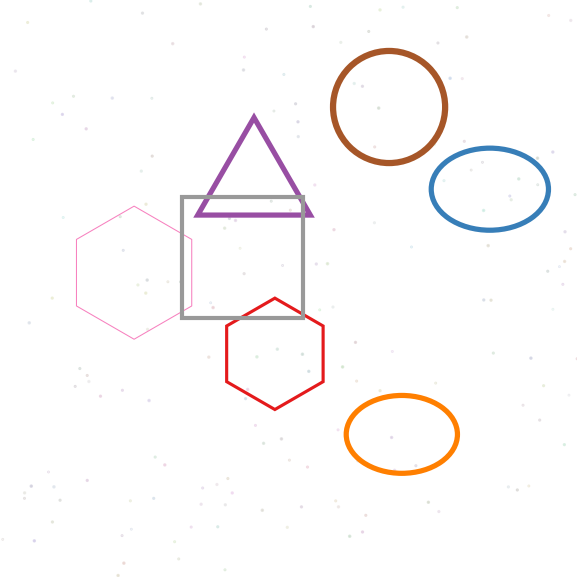[{"shape": "hexagon", "thickness": 1.5, "radius": 0.48, "center": [0.476, 0.386]}, {"shape": "oval", "thickness": 2.5, "radius": 0.51, "center": [0.848, 0.672]}, {"shape": "triangle", "thickness": 2.5, "radius": 0.56, "center": [0.44, 0.683]}, {"shape": "oval", "thickness": 2.5, "radius": 0.48, "center": [0.696, 0.247]}, {"shape": "circle", "thickness": 3, "radius": 0.49, "center": [0.674, 0.814]}, {"shape": "hexagon", "thickness": 0.5, "radius": 0.58, "center": [0.232, 0.527]}, {"shape": "square", "thickness": 2, "radius": 0.53, "center": [0.42, 0.553]}]